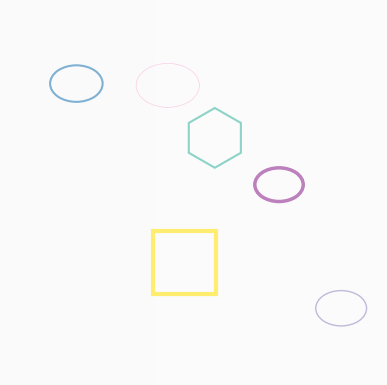[{"shape": "hexagon", "thickness": 1.5, "radius": 0.39, "center": [0.554, 0.642]}, {"shape": "oval", "thickness": 1, "radius": 0.33, "center": [0.88, 0.199]}, {"shape": "oval", "thickness": 1.5, "radius": 0.34, "center": [0.197, 0.783]}, {"shape": "oval", "thickness": 0.5, "radius": 0.41, "center": [0.433, 0.778]}, {"shape": "oval", "thickness": 2.5, "radius": 0.31, "center": [0.72, 0.52]}, {"shape": "square", "thickness": 3, "radius": 0.41, "center": [0.476, 0.317]}]